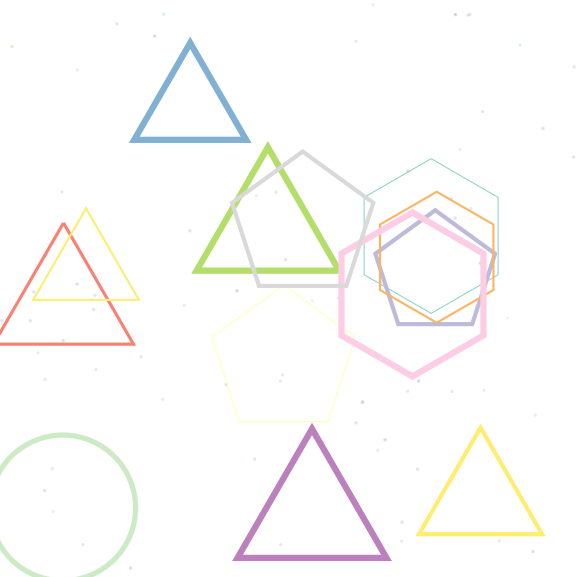[{"shape": "hexagon", "thickness": 0.5, "radius": 0.67, "center": [0.747, 0.59]}, {"shape": "pentagon", "thickness": 0.5, "radius": 0.65, "center": [0.491, 0.375]}, {"shape": "pentagon", "thickness": 2, "radius": 0.54, "center": [0.754, 0.526]}, {"shape": "triangle", "thickness": 1.5, "radius": 0.7, "center": [0.11, 0.473]}, {"shape": "triangle", "thickness": 3, "radius": 0.56, "center": [0.329, 0.813]}, {"shape": "hexagon", "thickness": 1, "radius": 0.57, "center": [0.756, 0.554]}, {"shape": "triangle", "thickness": 3, "radius": 0.71, "center": [0.464, 0.602]}, {"shape": "hexagon", "thickness": 3, "radius": 0.71, "center": [0.714, 0.489]}, {"shape": "pentagon", "thickness": 2, "radius": 0.64, "center": [0.524, 0.608]}, {"shape": "triangle", "thickness": 3, "radius": 0.74, "center": [0.54, 0.108]}, {"shape": "circle", "thickness": 2.5, "radius": 0.63, "center": [0.109, 0.12]}, {"shape": "triangle", "thickness": 1, "radius": 0.53, "center": [0.149, 0.533]}, {"shape": "triangle", "thickness": 2, "radius": 0.62, "center": [0.832, 0.136]}]